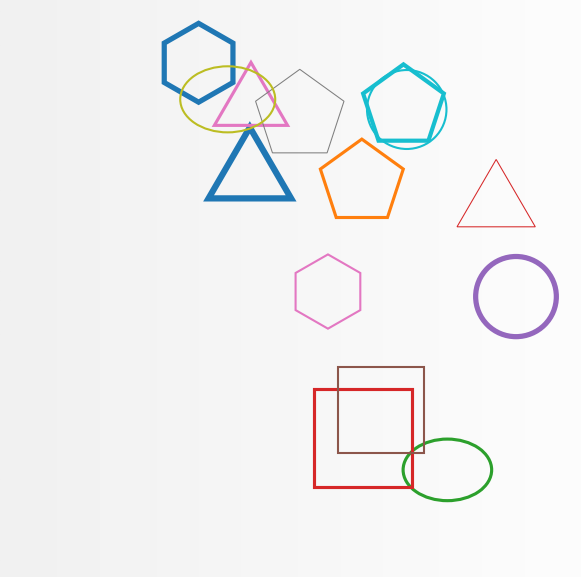[{"shape": "hexagon", "thickness": 2.5, "radius": 0.34, "center": [0.342, 0.89]}, {"shape": "triangle", "thickness": 3, "radius": 0.41, "center": [0.43, 0.697]}, {"shape": "pentagon", "thickness": 1.5, "radius": 0.38, "center": [0.623, 0.683]}, {"shape": "oval", "thickness": 1.5, "radius": 0.38, "center": [0.77, 0.185]}, {"shape": "triangle", "thickness": 0.5, "radius": 0.39, "center": [0.854, 0.645]}, {"shape": "square", "thickness": 1.5, "radius": 0.42, "center": [0.625, 0.24]}, {"shape": "circle", "thickness": 2.5, "radius": 0.35, "center": [0.888, 0.486]}, {"shape": "square", "thickness": 1, "radius": 0.37, "center": [0.656, 0.289]}, {"shape": "hexagon", "thickness": 1, "radius": 0.32, "center": [0.564, 0.494]}, {"shape": "triangle", "thickness": 1.5, "radius": 0.36, "center": [0.432, 0.818]}, {"shape": "pentagon", "thickness": 0.5, "radius": 0.4, "center": [0.516, 0.799]}, {"shape": "oval", "thickness": 1, "radius": 0.41, "center": [0.392, 0.827]}, {"shape": "pentagon", "thickness": 2, "radius": 0.37, "center": [0.694, 0.815]}, {"shape": "circle", "thickness": 1, "radius": 0.34, "center": [0.7, 0.81]}]